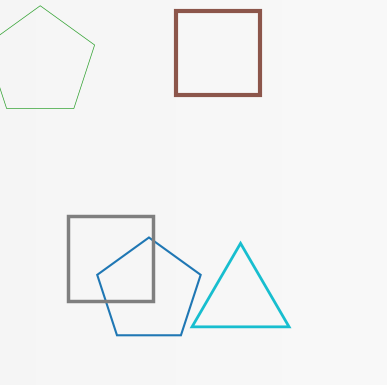[{"shape": "pentagon", "thickness": 1.5, "radius": 0.7, "center": [0.384, 0.243]}, {"shape": "pentagon", "thickness": 0.5, "radius": 0.74, "center": [0.104, 0.838]}, {"shape": "square", "thickness": 3, "radius": 0.55, "center": [0.562, 0.862]}, {"shape": "square", "thickness": 2.5, "radius": 0.55, "center": [0.285, 0.329]}, {"shape": "triangle", "thickness": 2, "radius": 0.72, "center": [0.621, 0.223]}]